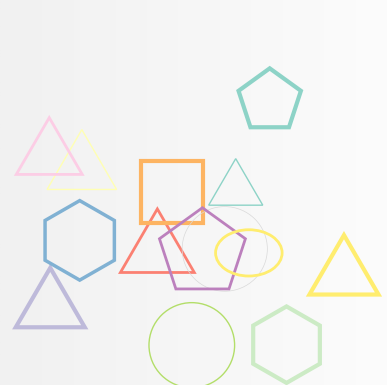[{"shape": "triangle", "thickness": 1, "radius": 0.4, "center": [0.608, 0.507]}, {"shape": "pentagon", "thickness": 3, "radius": 0.42, "center": [0.696, 0.738]}, {"shape": "triangle", "thickness": 1, "radius": 0.52, "center": [0.211, 0.56]}, {"shape": "triangle", "thickness": 3, "radius": 0.51, "center": [0.13, 0.201]}, {"shape": "triangle", "thickness": 2, "radius": 0.55, "center": [0.406, 0.347]}, {"shape": "hexagon", "thickness": 2.5, "radius": 0.52, "center": [0.206, 0.376]}, {"shape": "square", "thickness": 3, "radius": 0.4, "center": [0.445, 0.501]}, {"shape": "circle", "thickness": 1, "radius": 0.55, "center": [0.495, 0.103]}, {"shape": "triangle", "thickness": 2, "radius": 0.49, "center": [0.127, 0.596]}, {"shape": "circle", "thickness": 0.5, "radius": 0.55, "center": [0.58, 0.353]}, {"shape": "pentagon", "thickness": 2, "radius": 0.58, "center": [0.522, 0.344]}, {"shape": "hexagon", "thickness": 3, "radius": 0.5, "center": [0.739, 0.105]}, {"shape": "triangle", "thickness": 3, "radius": 0.51, "center": [0.888, 0.286]}, {"shape": "oval", "thickness": 2, "radius": 0.43, "center": [0.642, 0.343]}]